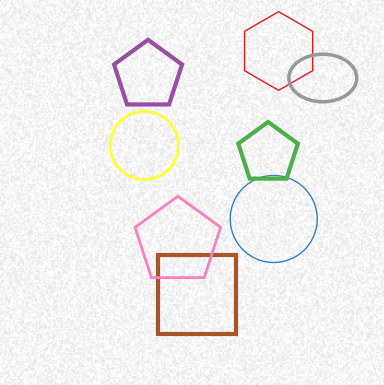[{"shape": "hexagon", "thickness": 1, "radius": 0.51, "center": [0.724, 0.868]}, {"shape": "circle", "thickness": 1, "radius": 0.57, "center": [0.711, 0.431]}, {"shape": "pentagon", "thickness": 3, "radius": 0.41, "center": [0.696, 0.602]}, {"shape": "pentagon", "thickness": 3, "radius": 0.46, "center": [0.385, 0.804]}, {"shape": "circle", "thickness": 2, "radius": 0.44, "center": [0.375, 0.622]}, {"shape": "square", "thickness": 3, "radius": 0.51, "center": [0.512, 0.235]}, {"shape": "pentagon", "thickness": 2, "radius": 0.58, "center": [0.462, 0.373]}, {"shape": "oval", "thickness": 2.5, "radius": 0.44, "center": [0.839, 0.797]}]